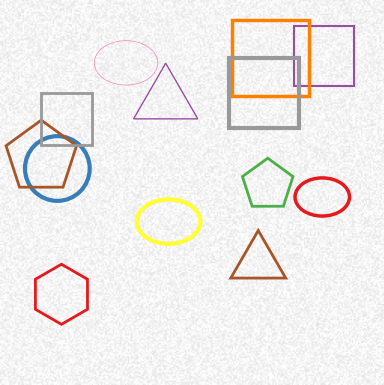[{"shape": "oval", "thickness": 2.5, "radius": 0.35, "center": [0.837, 0.488]}, {"shape": "hexagon", "thickness": 2, "radius": 0.39, "center": [0.16, 0.236]}, {"shape": "circle", "thickness": 3, "radius": 0.42, "center": [0.149, 0.562]}, {"shape": "pentagon", "thickness": 2, "radius": 0.35, "center": [0.695, 0.52]}, {"shape": "triangle", "thickness": 1, "radius": 0.48, "center": [0.43, 0.739]}, {"shape": "square", "thickness": 1.5, "radius": 0.39, "center": [0.842, 0.855]}, {"shape": "square", "thickness": 2.5, "radius": 0.5, "center": [0.702, 0.849]}, {"shape": "oval", "thickness": 3, "radius": 0.41, "center": [0.438, 0.424]}, {"shape": "triangle", "thickness": 2, "radius": 0.41, "center": [0.671, 0.319]}, {"shape": "pentagon", "thickness": 2, "radius": 0.48, "center": [0.107, 0.592]}, {"shape": "oval", "thickness": 0.5, "radius": 0.41, "center": [0.327, 0.837]}, {"shape": "square", "thickness": 2, "radius": 0.34, "center": [0.173, 0.692]}, {"shape": "square", "thickness": 3, "radius": 0.45, "center": [0.685, 0.757]}]